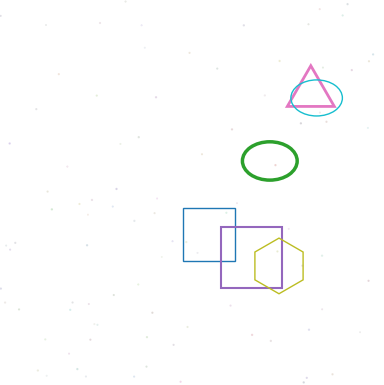[{"shape": "square", "thickness": 1, "radius": 0.34, "center": [0.543, 0.392]}, {"shape": "oval", "thickness": 2.5, "radius": 0.36, "center": [0.701, 0.582]}, {"shape": "square", "thickness": 1.5, "radius": 0.39, "center": [0.653, 0.33]}, {"shape": "triangle", "thickness": 2, "radius": 0.35, "center": [0.807, 0.759]}, {"shape": "hexagon", "thickness": 1, "radius": 0.36, "center": [0.725, 0.309]}, {"shape": "oval", "thickness": 1, "radius": 0.33, "center": [0.822, 0.746]}]